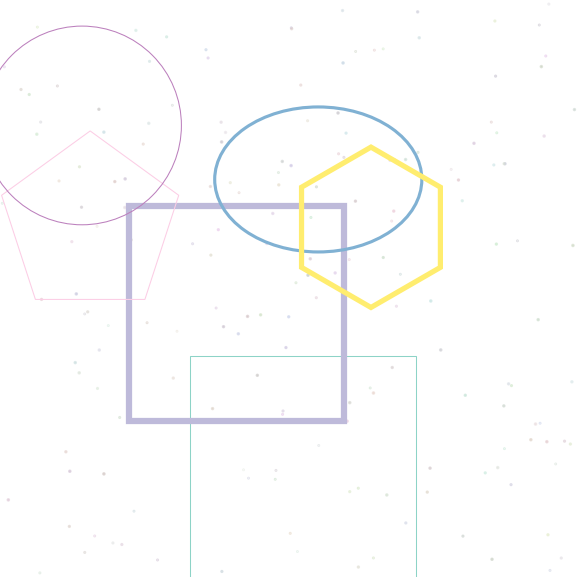[{"shape": "square", "thickness": 0.5, "radius": 0.98, "center": [0.525, 0.187]}, {"shape": "square", "thickness": 3, "radius": 0.93, "center": [0.409, 0.456]}, {"shape": "oval", "thickness": 1.5, "radius": 0.9, "center": [0.551, 0.688]}, {"shape": "pentagon", "thickness": 0.5, "radius": 0.81, "center": [0.156, 0.611]}, {"shape": "circle", "thickness": 0.5, "radius": 0.86, "center": [0.142, 0.782]}, {"shape": "hexagon", "thickness": 2.5, "radius": 0.69, "center": [0.642, 0.606]}]